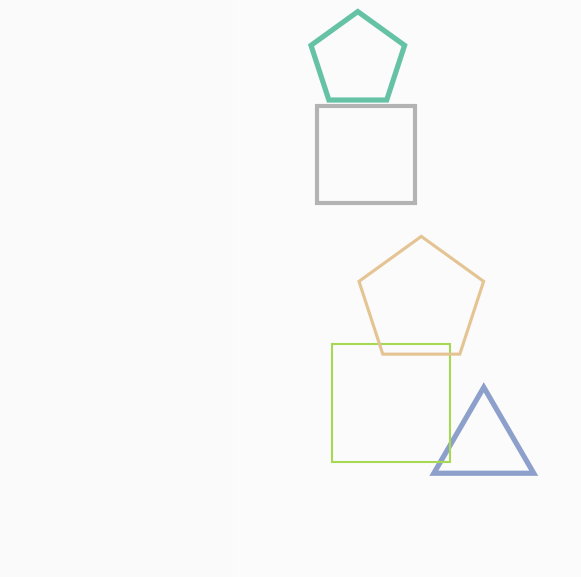[{"shape": "pentagon", "thickness": 2.5, "radius": 0.42, "center": [0.616, 0.894]}, {"shape": "triangle", "thickness": 2.5, "radius": 0.5, "center": [0.832, 0.229]}, {"shape": "square", "thickness": 1, "radius": 0.51, "center": [0.673, 0.301]}, {"shape": "pentagon", "thickness": 1.5, "radius": 0.56, "center": [0.725, 0.477]}, {"shape": "square", "thickness": 2, "radius": 0.42, "center": [0.629, 0.731]}]